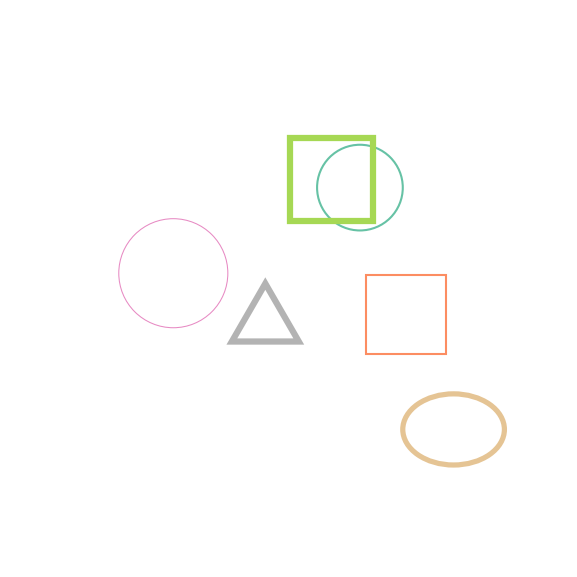[{"shape": "circle", "thickness": 1, "radius": 0.37, "center": [0.623, 0.674]}, {"shape": "square", "thickness": 1, "radius": 0.34, "center": [0.703, 0.454]}, {"shape": "circle", "thickness": 0.5, "radius": 0.47, "center": [0.3, 0.526]}, {"shape": "square", "thickness": 3, "radius": 0.36, "center": [0.574, 0.688]}, {"shape": "oval", "thickness": 2.5, "radius": 0.44, "center": [0.785, 0.256]}, {"shape": "triangle", "thickness": 3, "radius": 0.33, "center": [0.459, 0.441]}]